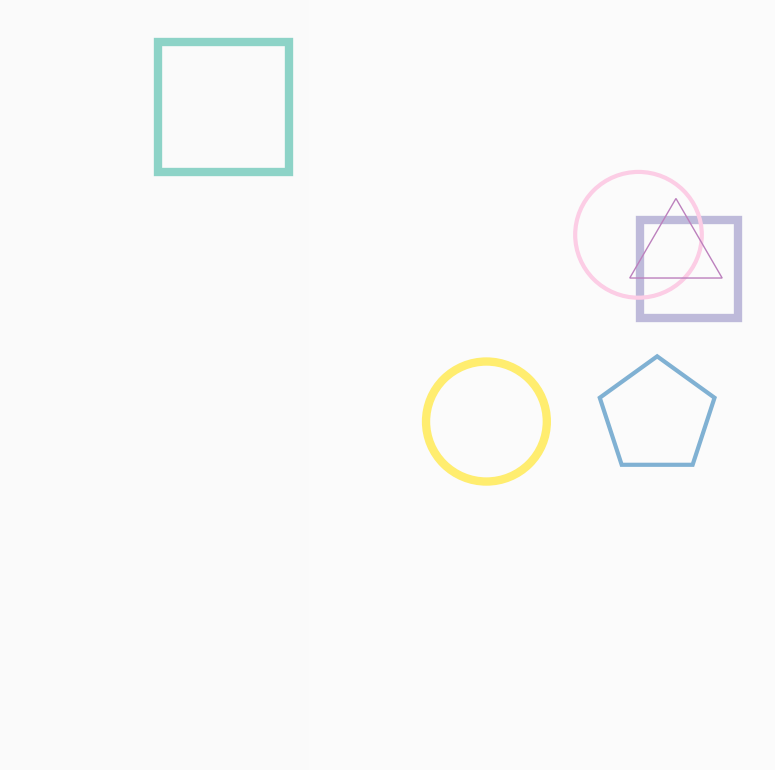[{"shape": "square", "thickness": 3, "radius": 0.42, "center": [0.288, 0.861]}, {"shape": "square", "thickness": 3, "radius": 0.32, "center": [0.889, 0.651]}, {"shape": "pentagon", "thickness": 1.5, "radius": 0.39, "center": [0.848, 0.459]}, {"shape": "circle", "thickness": 1.5, "radius": 0.41, "center": [0.824, 0.695]}, {"shape": "triangle", "thickness": 0.5, "radius": 0.34, "center": [0.872, 0.673]}, {"shape": "circle", "thickness": 3, "radius": 0.39, "center": [0.628, 0.453]}]